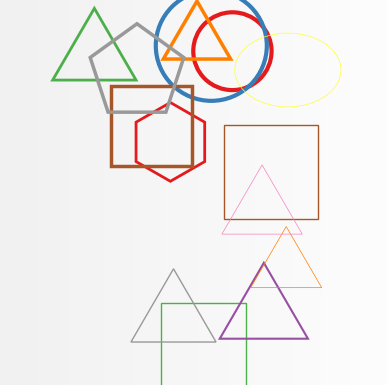[{"shape": "circle", "thickness": 3, "radius": 0.51, "center": [0.6, 0.867]}, {"shape": "hexagon", "thickness": 2, "radius": 0.51, "center": [0.44, 0.631]}, {"shape": "circle", "thickness": 3, "radius": 0.72, "center": [0.545, 0.881]}, {"shape": "square", "thickness": 1, "radius": 0.55, "center": [0.526, 0.103]}, {"shape": "triangle", "thickness": 2, "radius": 0.62, "center": [0.244, 0.854]}, {"shape": "triangle", "thickness": 1.5, "radius": 0.66, "center": [0.681, 0.186]}, {"shape": "triangle", "thickness": 2.5, "radius": 0.5, "center": [0.508, 0.897]}, {"shape": "triangle", "thickness": 0.5, "radius": 0.53, "center": [0.739, 0.306]}, {"shape": "oval", "thickness": 0.5, "radius": 0.68, "center": [0.743, 0.818]}, {"shape": "square", "thickness": 2.5, "radius": 0.52, "center": [0.391, 0.673]}, {"shape": "square", "thickness": 1, "radius": 0.61, "center": [0.699, 0.553]}, {"shape": "triangle", "thickness": 0.5, "radius": 0.6, "center": [0.676, 0.452]}, {"shape": "pentagon", "thickness": 2.5, "radius": 0.63, "center": [0.354, 0.811]}, {"shape": "triangle", "thickness": 1, "radius": 0.63, "center": [0.448, 0.175]}]